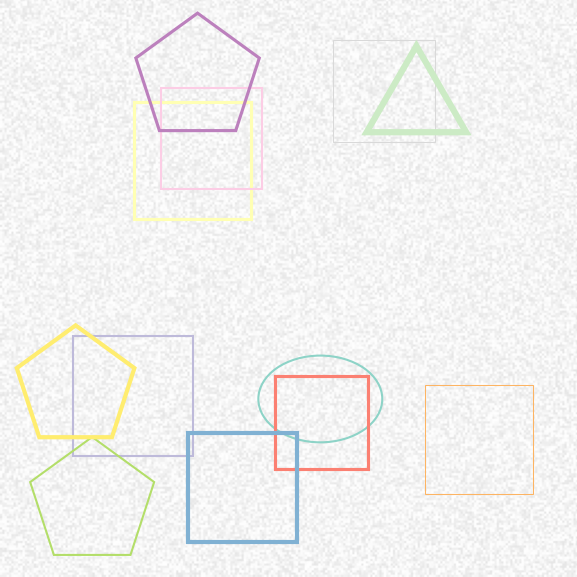[{"shape": "oval", "thickness": 1, "radius": 0.54, "center": [0.555, 0.308]}, {"shape": "square", "thickness": 1.5, "radius": 0.51, "center": [0.334, 0.721]}, {"shape": "square", "thickness": 1, "radius": 0.52, "center": [0.23, 0.313]}, {"shape": "square", "thickness": 1.5, "radius": 0.4, "center": [0.557, 0.268]}, {"shape": "square", "thickness": 2, "radius": 0.47, "center": [0.42, 0.155]}, {"shape": "square", "thickness": 0.5, "radius": 0.47, "center": [0.83, 0.238]}, {"shape": "pentagon", "thickness": 1, "radius": 0.56, "center": [0.16, 0.13]}, {"shape": "square", "thickness": 1, "radius": 0.44, "center": [0.367, 0.76]}, {"shape": "square", "thickness": 0.5, "radius": 0.44, "center": [0.665, 0.842]}, {"shape": "pentagon", "thickness": 1.5, "radius": 0.56, "center": [0.342, 0.864]}, {"shape": "triangle", "thickness": 3, "radius": 0.5, "center": [0.721, 0.82]}, {"shape": "pentagon", "thickness": 2, "radius": 0.54, "center": [0.131, 0.329]}]